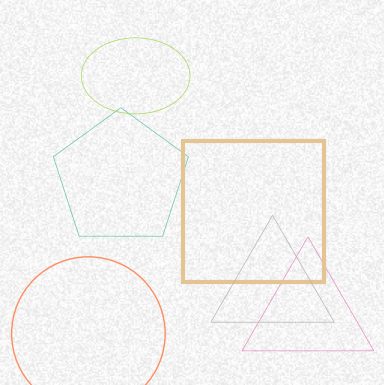[{"shape": "pentagon", "thickness": 0.5, "radius": 0.92, "center": [0.314, 0.536]}, {"shape": "circle", "thickness": 1, "radius": 1.0, "center": [0.23, 0.133]}, {"shape": "triangle", "thickness": 0.5, "radius": 0.99, "center": [0.8, 0.187]}, {"shape": "oval", "thickness": 0.5, "radius": 0.71, "center": [0.352, 0.803]}, {"shape": "square", "thickness": 3, "radius": 0.91, "center": [0.659, 0.45]}, {"shape": "triangle", "thickness": 0.5, "radius": 0.93, "center": [0.708, 0.256]}]